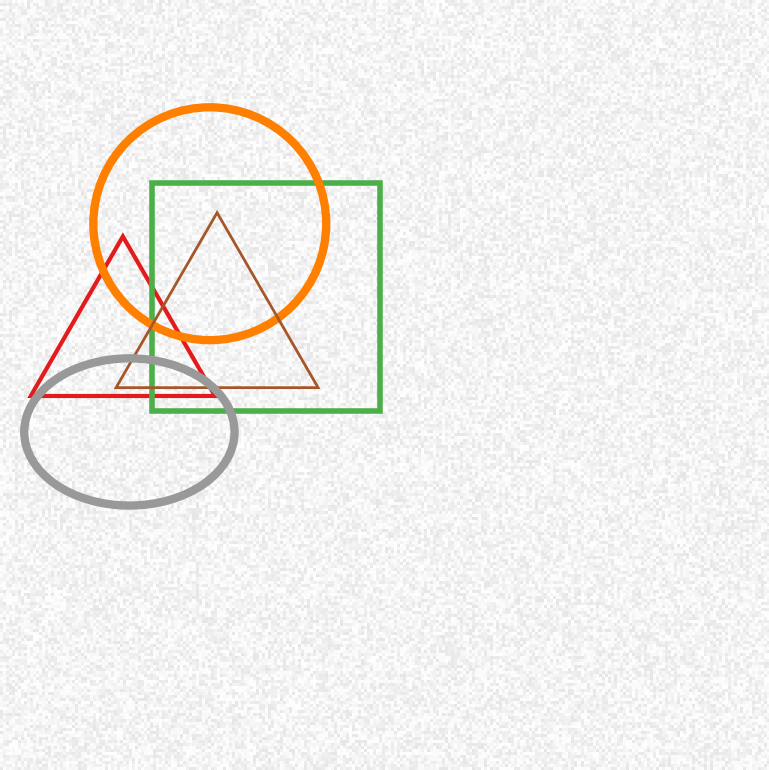[{"shape": "triangle", "thickness": 1.5, "radius": 0.69, "center": [0.16, 0.555]}, {"shape": "square", "thickness": 2, "radius": 0.74, "center": [0.345, 0.615]}, {"shape": "circle", "thickness": 3, "radius": 0.76, "center": [0.272, 0.709]}, {"shape": "triangle", "thickness": 1, "radius": 0.76, "center": [0.282, 0.572]}, {"shape": "oval", "thickness": 3, "radius": 0.68, "center": [0.168, 0.439]}]